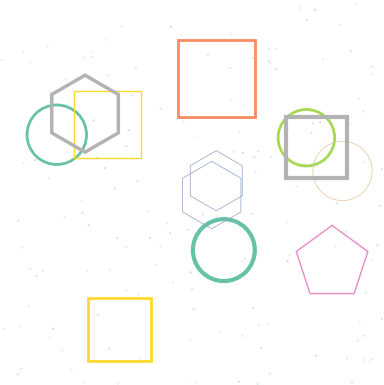[{"shape": "circle", "thickness": 3, "radius": 0.4, "center": [0.581, 0.35]}, {"shape": "circle", "thickness": 2, "radius": 0.39, "center": [0.147, 0.65]}, {"shape": "square", "thickness": 2, "radius": 0.5, "center": [0.562, 0.796]}, {"shape": "hexagon", "thickness": 0.5, "radius": 0.44, "center": [0.55, 0.493]}, {"shape": "hexagon", "thickness": 0.5, "radius": 0.39, "center": [0.562, 0.531]}, {"shape": "pentagon", "thickness": 1, "radius": 0.49, "center": [0.862, 0.317]}, {"shape": "circle", "thickness": 2, "radius": 0.37, "center": [0.796, 0.642]}, {"shape": "square", "thickness": 1, "radius": 0.43, "center": [0.279, 0.676]}, {"shape": "square", "thickness": 2, "radius": 0.41, "center": [0.311, 0.145]}, {"shape": "circle", "thickness": 0.5, "radius": 0.39, "center": [0.89, 0.556]}, {"shape": "square", "thickness": 3, "radius": 0.39, "center": [0.823, 0.618]}, {"shape": "hexagon", "thickness": 2.5, "radius": 0.5, "center": [0.221, 0.705]}]